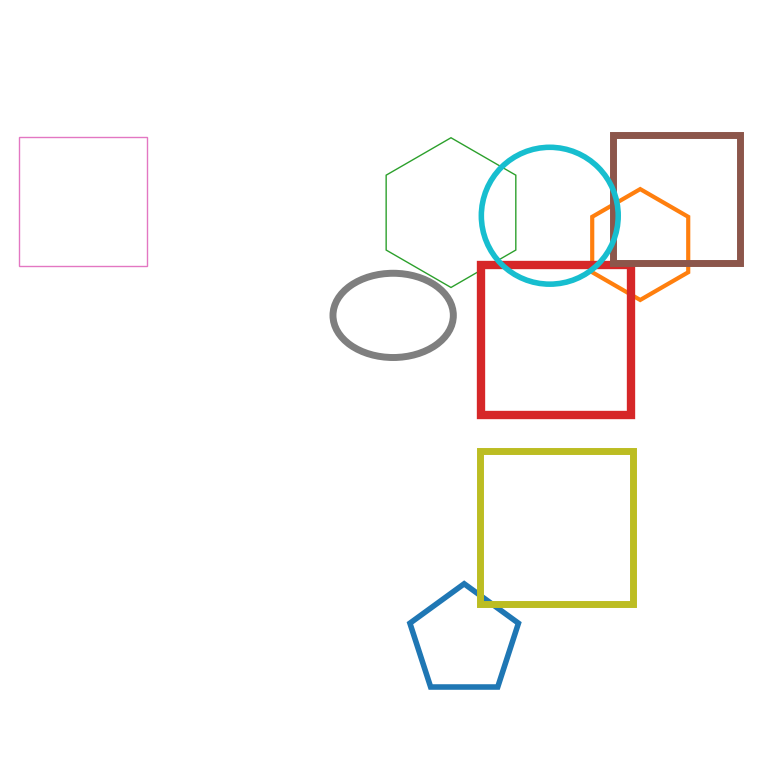[{"shape": "pentagon", "thickness": 2, "radius": 0.37, "center": [0.603, 0.168]}, {"shape": "hexagon", "thickness": 1.5, "radius": 0.36, "center": [0.831, 0.682]}, {"shape": "hexagon", "thickness": 0.5, "radius": 0.49, "center": [0.586, 0.724]}, {"shape": "square", "thickness": 3, "radius": 0.49, "center": [0.722, 0.558]}, {"shape": "square", "thickness": 2.5, "radius": 0.41, "center": [0.879, 0.741]}, {"shape": "square", "thickness": 0.5, "radius": 0.42, "center": [0.108, 0.738]}, {"shape": "oval", "thickness": 2.5, "radius": 0.39, "center": [0.511, 0.59]}, {"shape": "square", "thickness": 2.5, "radius": 0.5, "center": [0.723, 0.315]}, {"shape": "circle", "thickness": 2, "radius": 0.44, "center": [0.714, 0.72]}]